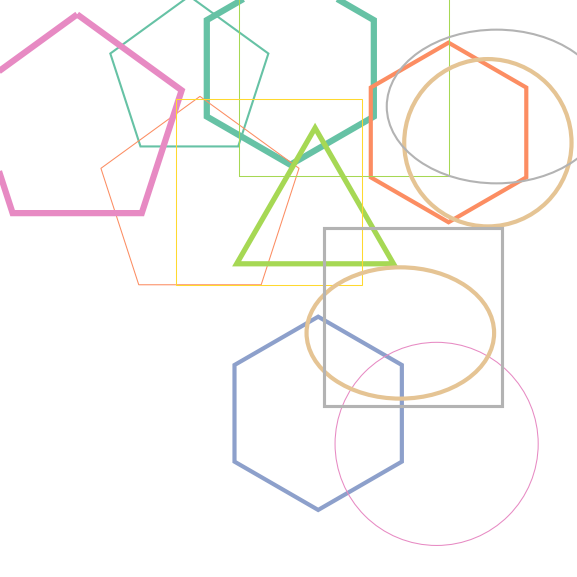[{"shape": "hexagon", "thickness": 3, "radius": 0.83, "center": [0.503, 0.881]}, {"shape": "pentagon", "thickness": 1, "radius": 0.72, "center": [0.328, 0.862]}, {"shape": "pentagon", "thickness": 0.5, "radius": 0.9, "center": [0.346, 0.652]}, {"shape": "hexagon", "thickness": 2, "radius": 0.78, "center": [0.777, 0.77]}, {"shape": "hexagon", "thickness": 2, "radius": 0.84, "center": [0.551, 0.283]}, {"shape": "circle", "thickness": 0.5, "radius": 0.88, "center": [0.756, 0.23]}, {"shape": "pentagon", "thickness": 3, "radius": 0.95, "center": [0.134, 0.784]}, {"shape": "square", "thickness": 0.5, "radius": 0.91, "center": [0.596, 0.877]}, {"shape": "triangle", "thickness": 2.5, "radius": 0.78, "center": [0.546, 0.621]}, {"shape": "square", "thickness": 0.5, "radius": 0.81, "center": [0.465, 0.666]}, {"shape": "circle", "thickness": 2, "radius": 0.72, "center": [0.845, 0.752]}, {"shape": "oval", "thickness": 2, "radius": 0.81, "center": [0.693, 0.423]}, {"shape": "oval", "thickness": 1, "radius": 0.95, "center": [0.86, 0.815]}, {"shape": "square", "thickness": 1.5, "radius": 0.77, "center": [0.715, 0.451]}]